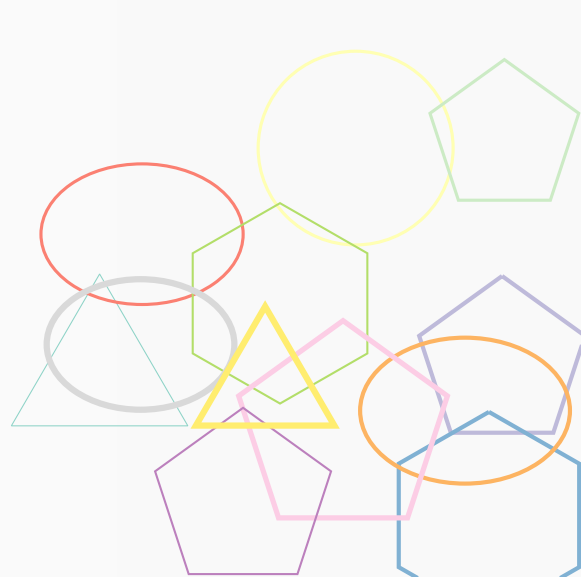[{"shape": "triangle", "thickness": 0.5, "radius": 0.88, "center": [0.171, 0.349]}, {"shape": "circle", "thickness": 1.5, "radius": 0.84, "center": [0.612, 0.743]}, {"shape": "pentagon", "thickness": 2, "radius": 0.75, "center": [0.864, 0.371]}, {"shape": "oval", "thickness": 1.5, "radius": 0.87, "center": [0.244, 0.594]}, {"shape": "hexagon", "thickness": 2, "radius": 0.9, "center": [0.841, 0.107]}, {"shape": "oval", "thickness": 2, "radius": 0.9, "center": [0.8, 0.288]}, {"shape": "hexagon", "thickness": 1, "radius": 0.87, "center": [0.482, 0.474]}, {"shape": "pentagon", "thickness": 2.5, "radius": 0.94, "center": [0.59, 0.255]}, {"shape": "oval", "thickness": 3, "radius": 0.81, "center": [0.242, 0.403]}, {"shape": "pentagon", "thickness": 1, "radius": 0.8, "center": [0.418, 0.134]}, {"shape": "pentagon", "thickness": 1.5, "radius": 0.67, "center": [0.868, 0.761]}, {"shape": "triangle", "thickness": 3, "radius": 0.69, "center": [0.456, 0.331]}]